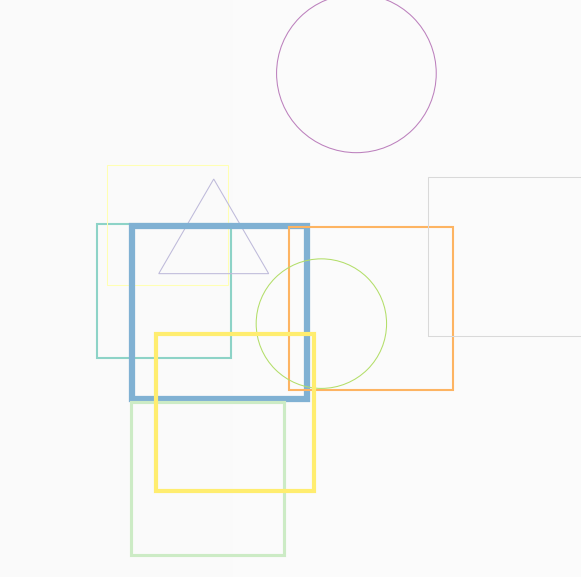[{"shape": "square", "thickness": 1, "radius": 0.58, "center": [0.282, 0.495]}, {"shape": "square", "thickness": 0.5, "radius": 0.52, "center": [0.287, 0.609]}, {"shape": "triangle", "thickness": 0.5, "radius": 0.55, "center": [0.368, 0.58]}, {"shape": "square", "thickness": 3, "radius": 0.75, "center": [0.378, 0.458]}, {"shape": "square", "thickness": 1, "radius": 0.71, "center": [0.639, 0.464]}, {"shape": "circle", "thickness": 0.5, "radius": 0.56, "center": [0.553, 0.439]}, {"shape": "square", "thickness": 0.5, "radius": 0.69, "center": [0.874, 0.555]}, {"shape": "circle", "thickness": 0.5, "radius": 0.69, "center": [0.613, 0.872]}, {"shape": "square", "thickness": 1.5, "radius": 0.66, "center": [0.357, 0.171]}, {"shape": "square", "thickness": 2, "radius": 0.68, "center": [0.404, 0.285]}]